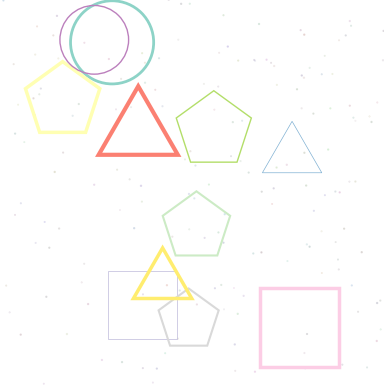[{"shape": "circle", "thickness": 2, "radius": 0.54, "center": [0.291, 0.89]}, {"shape": "pentagon", "thickness": 2.5, "radius": 0.51, "center": [0.163, 0.738]}, {"shape": "square", "thickness": 0.5, "radius": 0.45, "center": [0.369, 0.208]}, {"shape": "triangle", "thickness": 3, "radius": 0.59, "center": [0.359, 0.657]}, {"shape": "triangle", "thickness": 0.5, "radius": 0.45, "center": [0.759, 0.596]}, {"shape": "pentagon", "thickness": 1, "radius": 0.51, "center": [0.555, 0.662]}, {"shape": "square", "thickness": 2.5, "radius": 0.51, "center": [0.778, 0.149]}, {"shape": "pentagon", "thickness": 1.5, "radius": 0.41, "center": [0.49, 0.169]}, {"shape": "circle", "thickness": 1, "radius": 0.45, "center": [0.245, 0.897]}, {"shape": "pentagon", "thickness": 1.5, "radius": 0.46, "center": [0.51, 0.411]}, {"shape": "triangle", "thickness": 2.5, "radius": 0.44, "center": [0.422, 0.268]}]